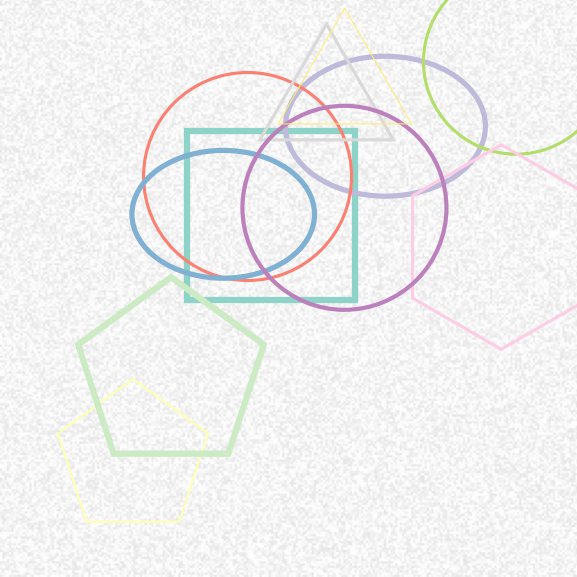[{"shape": "square", "thickness": 3, "radius": 0.73, "center": [0.469, 0.626]}, {"shape": "pentagon", "thickness": 1, "radius": 0.68, "center": [0.23, 0.206]}, {"shape": "oval", "thickness": 2.5, "radius": 0.87, "center": [0.667, 0.781]}, {"shape": "circle", "thickness": 1.5, "radius": 0.9, "center": [0.429, 0.694]}, {"shape": "oval", "thickness": 2.5, "radius": 0.79, "center": [0.387, 0.628]}, {"shape": "circle", "thickness": 1.5, "radius": 0.8, "center": [0.894, 0.892]}, {"shape": "hexagon", "thickness": 1.5, "radius": 0.89, "center": [0.868, 0.572]}, {"shape": "triangle", "thickness": 1.5, "radius": 0.67, "center": [0.565, 0.824]}, {"shape": "circle", "thickness": 2, "radius": 0.88, "center": [0.596, 0.639]}, {"shape": "pentagon", "thickness": 3, "radius": 0.84, "center": [0.296, 0.35]}, {"shape": "triangle", "thickness": 0.5, "radius": 0.67, "center": [0.597, 0.851]}]